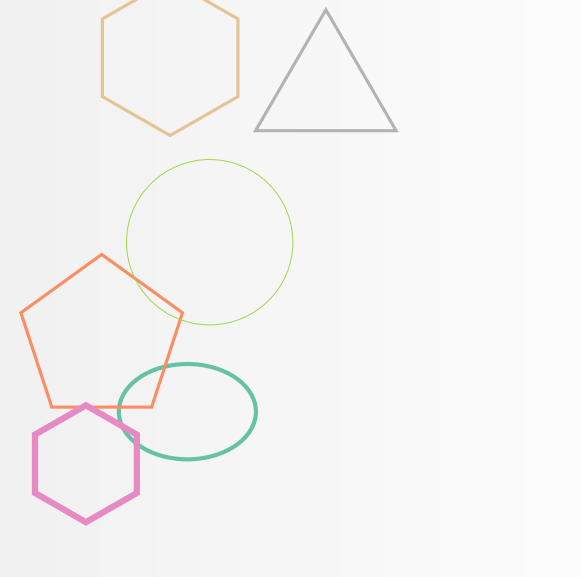[{"shape": "oval", "thickness": 2, "radius": 0.59, "center": [0.322, 0.286]}, {"shape": "pentagon", "thickness": 1.5, "radius": 0.73, "center": [0.175, 0.412]}, {"shape": "hexagon", "thickness": 3, "radius": 0.51, "center": [0.148, 0.196]}, {"shape": "circle", "thickness": 0.5, "radius": 0.72, "center": [0.361, 0.58]}, {"shape": "hexagon", "thickness": 1.5, "radius": 0.67, "center": [0.293, 0.899]}, {"shape": "triangle", "thickness": 1.5, "radius": 0.7, "center": [0.561, 0.843]}]